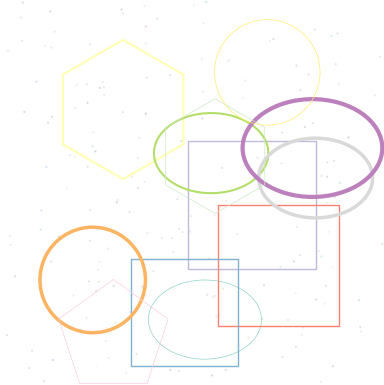[{"shape": "oval", "thickness": 0.5, "radius": 0.73, "center": [0.532, 0.17]}, {"shape": "hexagon", "thickness": 1.5, "radius": 0.9, "center": [0.32, 0.716]}, {"shape": "square", "thickness": 1, "radius": 0.83, "center": [0.655, 0.468]}, {"shape": "square", "thickness": 1, "radius": 0.79, "center": [0.723, 0.31]}, {"shape": "square", "thickness": 1, "radius": 0.7, "center": [0.48, 0.189]}, {"shape": "circle", "thickness": 2.5, "radius": 0.68, "center": [0.241, 0.273]}, {"shape": "oval", "thickness": 1.5, "radius": 0.74, "center": [0.548, 0.602]}, {"shape": "pentagon", "thickness": 0.5, "radius": 0.75, "center": [0.295, 0.125]}, {"shape": "oval", "thickness": 2.5, "radius": 0.74, "center": [0.82, 0.538]}, {"shape": "oval", "thickness": 3, "radius": 0.91, "center": [0.812, 0.615]}, {"shape": "hexagon", "thickness": 0.5, "radius": 0.74, "center": [0.559, 0.594]}, {"shape": "circle", "thickness": 0.5, "radius": 0.69, "center": [0.694, 0.812]}]